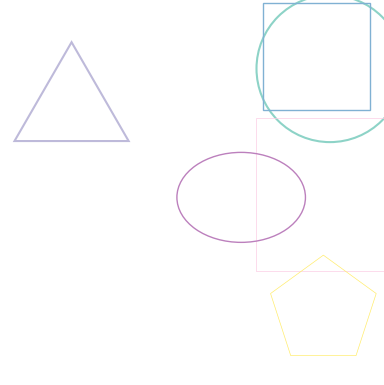[{"shape": "circle", "thickness": 1.5, "radius": 0.95, "center": [0.857, 0.822]}, {"shape": "triangle", "thickness": 1.5, "radius": 0.86, "center": [0.186, 0.719]}, {"shape": "square", "thickness": 1, "radius": 0.7, "center": [0.822, 0.853]}, {"shape": "square", "thickness": 0.5, "radius": 0.99, "center": [0.863, 0.494]}, {"shape": "oval", "thickness": 1, "radius": 0.83, "center": [0.626, 0.487]}, {"shape": "pentagon", "thickness": 0.5, "radius": 0.72, "center": [0.84, 0.193]}]